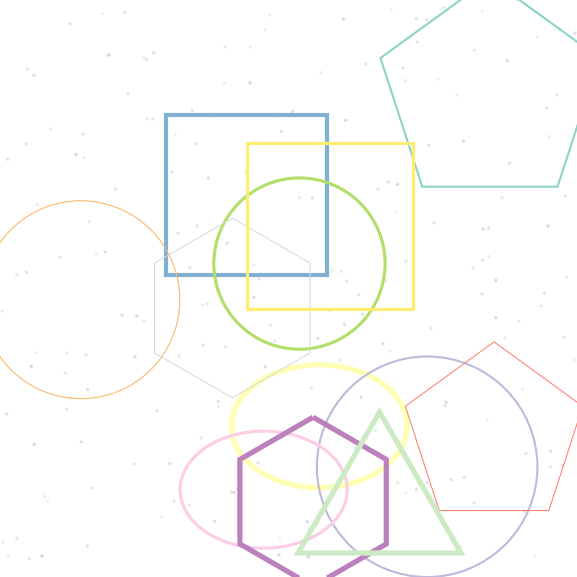[{"shape": "pentagon", "thickness": 1, "radius": 1.0, "center": [0.848, 0.837]}, {"shape": "oval", "thickness": 2.5, "radius": 0.76, "center": [0.553, 0.261]}, {"shape": "circle", "thickness": 1, "radius": 0.95, "center": [0.74, 0.191]}, {"shape": "pentagon", "thickness": 0.5, "radius": 0.81, "center": [0.855, 0.246]}, {"shape": "square", "thickness": 2, "radius": 0.69, "center": [0.427, 0.662]}, {"shape": "circle", "thickness": 0.5, "radius": 0.86, "center": [0.14, 0.48]}, {"shape": "circle", "thickness": 1.5, "radius": 0.74, "center": [0.519, 0.543]}, {"shape": "oval", "thickness": 1.5, "radius": 0.72, "center": [0.457, 0.151]}, {"shape": "hexagon", "thickness": 0.5, "radius": 0.78, "center": [0.402, 0.466]}, {"shape": "hexagon", "thickness": 2.5, "radius": 0.73, "center": [0.542, 0.13]}, {"shape": "triangle", "thickness": 2.5, "radius": 0.81, "center": [0.657, 0.123]}, {"shape": "square", "thickness": 1.5, "radius": 0.72, "center": [0.572, 0.608]}]